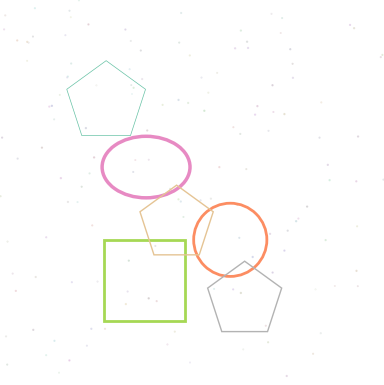[{"shape": "pentagon", "thickness": 0.5, "radius": 0.54, "center": [0.276, 0.735]}, {"shape": "circle", "thickness": 2, "radius": 0.48, "center": [0.598, 0.377]}, {"shape": "oval", "thickness": 2.5, "radius": 0.57, "center": [0.379, 0.566]}, {"shape": "square", "thickness": 2, "radius": 0.52, "center": [0.375, 0.272]}, {"shape": "pentagon", "thickness": 1, "radius": 0.5, "center": [0.459, 0.419]}, {"shape": "pentagon", "thickness": 1, "radius": 0.51, "center": [0.635, 0.22]}]